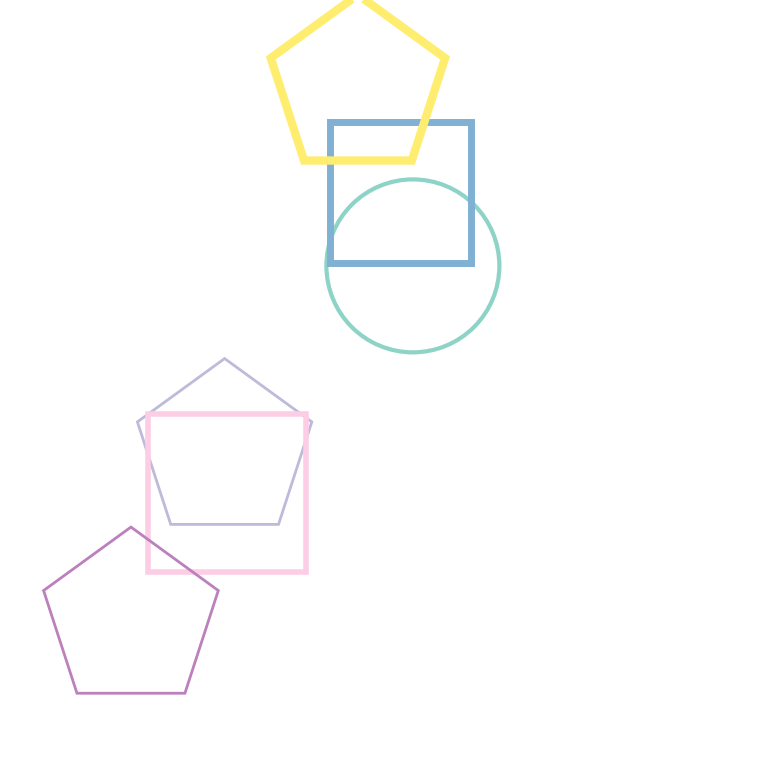[{"shape": "circle", "thickness": 1.5, "radius": 0.56, "center": [0.536, 0.655]}, {"shape": "pentagon", "thickness": 1, "radius": 0.6, "center": [0.292, 0.415]}, {"shape": "square", "thickness": 2.5, "radius": 0.46, "center": [0.52, 0.75]}, {"shape": "square", "thickness": 2, "radius": 0.51, "center": [0.295, 0.359]}, {"shape": "pentagon", "thickness": 1, "radius": 0.6, "center": [0.17, 0.196]}, {"shape": "pentagon", "thickness": 3, "radius": 0.6, "center": [0.465, 0.888]}]